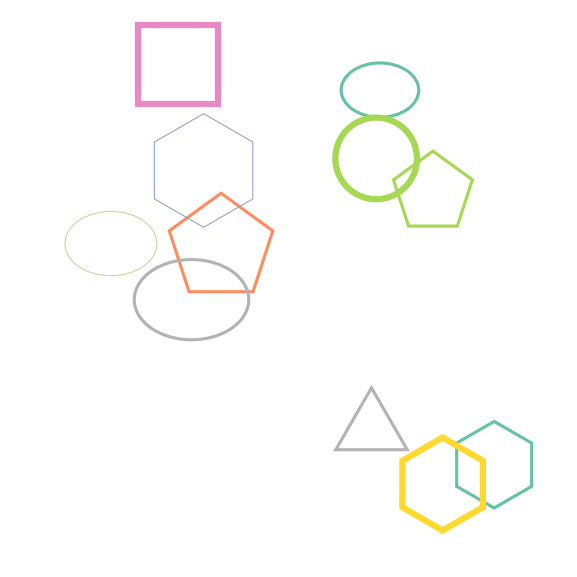[{"shape": "hexagon", "thickness": 1.5, "radius": 0.37, "center": [0.856, 0.194]}, {"shape": "oval", "thickness": 1.5, "radius": 0.34, "center": [0.658, 0.843]}, {"shape": "pentagon", "thickness": 1.5, "radius": 0.47, "center": [0.383, 0.57]}, {"shape": "hexagon", "thickness": 0.5, "radius": 0.49, "center": [0.353, 0.704]}, {"shape": "square", "thickness": 3, "radius": 0.35, "center": [0.308, 0.888]}, {"shape": "pentagon", "thickness": 1.5, "radius": 0.36, "center": [0.75, 0.666]}, {"shape": "circle", "thickness": 3, "radius": 0.35, "center": [0.651, 0.725]}, {"shape": "hexagon", "thickness": 3, "radius": 0.4, "center": [0.766, 0.161]}, {"shape": "oval", "thickness": 0.5, "radius": 0.4, "center": [0.192, 0.577]}, {"shape": "oval", "thickness": 1.5, "radius": 0.5, "center": [0.332, 0.48]}, {"shape": "triangle", "thickness": 1.5, "radius": 0.36, "center": [0.643, 0.256]}]